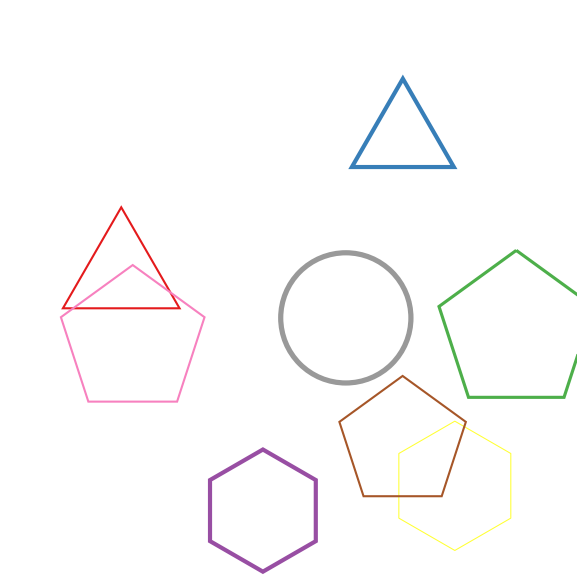[{"shape": "triangle", "thickness": 1, "radius": 0.58, "center": [0.21, 0.524]}, {"shape": "triangle", "thickness": 2, "radius": 0.51, "center": [0.698, 0.761]}, {"shape": "pentagon", "thickness": 1.5, "radius": 0.7, "center": [0.894, 0.425]}, {"shape": "hexagon", "thickness": 2, "radius": 0.53, "center": [0.455, 0.115]}, {"shape": "hexagon", "thickness": 0.5, "radius": 0.56, "center": [0.788, 0.158]}, {"shape": "pentagon", "thickness": 1, "radius": 0.58, "center": [0.697, 0.233]}, {"shape": "pentagon", "thickness": 1, "radius": 0.65, "center": [0.23, 0.409]}, {"shape": "circle", "thickness": 2.5, "radius": 0.56, "center": [0.599, 0.449]}]